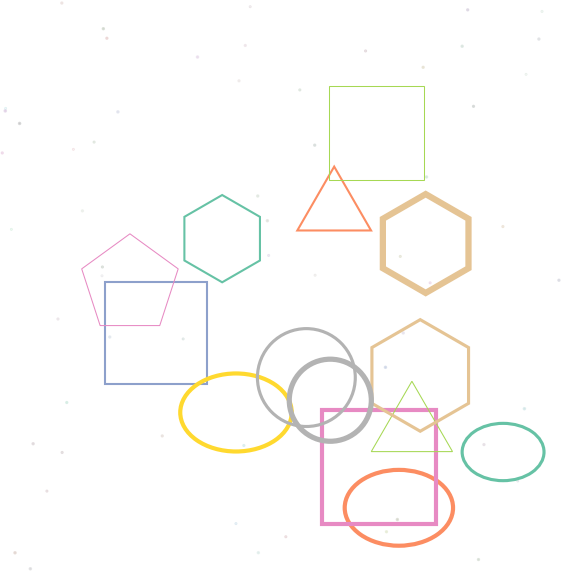[{"shape": "oval", "thickness": 1.5, "radius": 0.35, "center": [0.871, 0.216]}, {"shape": "hexagon", "thickness": 1, "radius": 0.38, "center": [0.385, 0.586]}, {"shape": "oval", "thickness": 2, "radius": 0.47, "center": [0.691, 0.12]}, {"shape": "triangle", "thickness": 1, "radius": 0.37, "center": [0.579, 0.637]}, {"shape": "square", "thickness": 1, "radius": 0.44, "center": [0.27, 0.423]}, {"shape": "pentagon", "thickness": 0.5, "radius": 0.44, "center": [0.225, 0.506]}, {"shape": "square", "thickness": 2, "radius": 0.49, "center": [0.657, 0.19]}, {"shape": "triangle", "thickness": 0.5, "radius": 0.41, "center": [0.713, 0.258]}, {"shape": "square", "thickness": 0.5, "radius": 0.41, "center": [0.652, 0.769]}, {"shape": "oval", "thickness": 2, "radius": 0.48, "center": [0.409, 0.285]}, {"shape": "hexagon", "thickness": 3, "radius": 0.43, "center": [0.737, 0.577]}, {"shape": "hexagon", "thickness": 1.5, "radius": 0.48, "center": [0.728, 0.349]}, {"shape": "circle", "thickness": 1.5, "radius": 0.42, "center": [0.53, 0.345]}, {"shape": "circle", "thickness": 2.5, "radius": 0.36, "center": [0.572, 0.306]}]